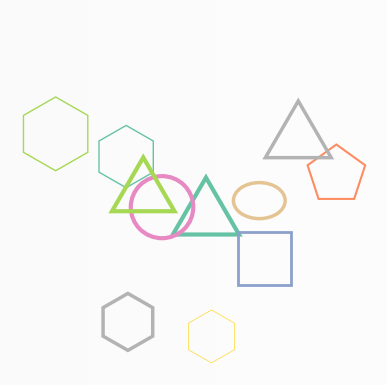[{"shape": "triangle", "thickness": 3, "radius": 0.49, "center": [0.532, 0.44]}, {"shape": "hexagon", "thickness": 1, "radius": 0.4, "center": [0.326, 0.593]}, {"shape": "pentagon", "thickness": 1.5, "radius": 0.39, "center": [0.868, 0.547]}, {"shape": "square", "thickness": 2, "radius": 0.34, "center": [0.682, 0.329]}, {"shape": "circle", "thickness": 3, "radius": 0.4, "center": [0.418, 0.462]}, {"shape": "hexagon", "thickness": 1, "radius": 0.48, "center": [0.144, 0.652]}, {"shape": "triangle", "thickness": 3, "radius": 0.47, "center": [0.37, 0.498]}, {"shape": "hexagon", "thickness": 0.5, "radius": 0.34, "center": [0.546, 0.126]}, {"shape": "oval", "thickness": 2.5, "radius": 0.33, "center": [0.669, 0.479]}, {"shape": "hexagon", "thickness": 2.5, "radius": 0.37, "center": [0.33, 0.164]}, {"shape": "triangle", "thickness": 2.5, "radius": 0.49, "center": [0.77, 0.64]}]